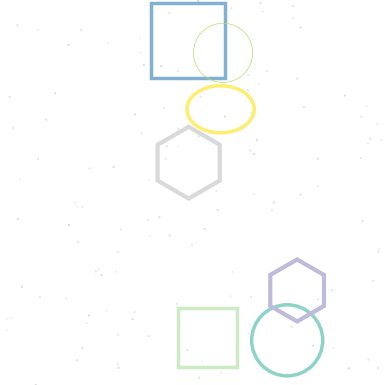[{"shape": "circle", "thickness": 2.5, "radius": 0.46, "center": [0.746, 0.116]}, {"shape": "hexagon", "thickness": 3, "radius": 0.4, "center": [0.772, 0.246]}, {"shape": "square", "thickness": 2.5, "radius": 0.48, "center": [0.489, 0.895]}, {"shape": "circle", "thickness": 0.5, "radius": 0.38, "center": [0.579, 0.863]}, {"shape": "hexagon", "thickness": 3, "radius": 0.47, "center": [0.49, 0.577]}, {"shape": "square", "thickness": 2.5, "radius": 0.38, "center": [0.539, 0.123]}, {"shape": "oval", "thickness": 2.5, "radius": 0.44, "center": [0.573, 0.716]}]